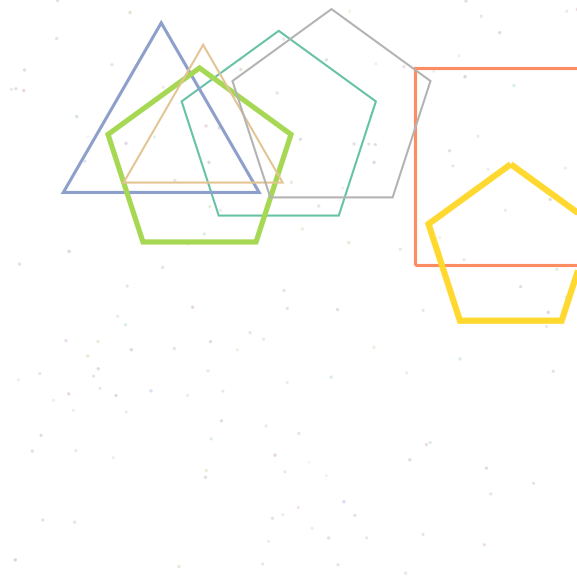[{"shape": "pentagon", "thickness": 1, "radius": 0.88, "center": [0.483, 0.769]}, {"shape": "square", "thickness": 1.5, "radius": 0.85, "center": [0.889, 0.711]}, {"shape": "triangle", "thickness": 1.5, "radius": 0.98, "center": [0.279, 0.764]}, {"shape": "pentagon", "thickness": 2.5, "radius": 0.83, "center": [0.345, 0.715]}, {"shape": "pentagon", "thickness": 3, "radius": 0.75, "center": [0.885, 0.565]}, {"shape": "triangle", "thickness": 1, "radius": 0.8, "center": [0.352, 0.763]}, {"shape": "pentagon", "thickness": 1, "radius": 0.9, "center": [0.574, 0.803]}]